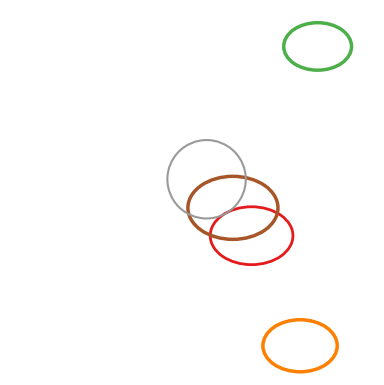[{"shape": "oval", "thickness": 2, "radius": 0.54, "center": [0.653, 0.388]}, {"shape": "oval", "thickness": 2.5, "radius": 0.44, "center": [0.825, 0.879]}, {"shape": "oval", "thickness": 2.5, "radius": 0.48, "center": [0.779, 0.102]}, {"shape": "oval", "thickness": 2.5, "radius": 0.58, "center": [0.605, 0.46]}, {"shape": "circle", "thickness": 1.5, "radius": 0.51, "center": [0.537, 0.534]}]